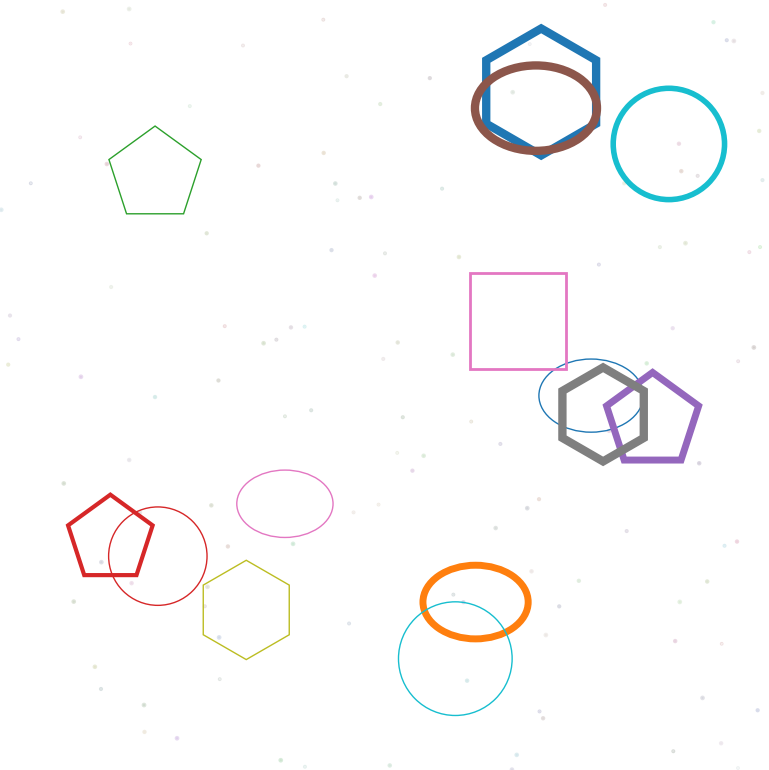[{"shape": "oval", "thickness": 0.5, "radius": 0.34, "center": [0.768, 0.486]}, {"shape": "hexagon", "thickness": 3, "radius": 0.41, "center": [0.703, 0.881]}, {"shape": "oval", "thickness": 2.5, "radius": 0.34, "center": [0.618, 0.218]}, {"shape": "pentagon", "thickness": 0.5, "radius": 0.31, "center": [0.201, 0.773]}, {"shape": "pentagon", "thickness": 1.5, "radius": 0.29, "center": [0.143, 0.3]}, {"shape": "circle", "thickness": 0.5, "radius": 0.32, "center": [0.205, 0.278]}, {"shape": "pentagon", "thickness": 2.5, "radius": 0.31, "center": [0.848, 0.453]}, {"shape": "oval", "thickness": 3, "radius": 0.4, "center": [0.696, 0.86]}, {"shape": "square", "thickness": 1, "radius": 0.31, "center": [0.673, 0.583]}, {"shape": "oval", "thickness": 0.5, "radius": 0.31, "center": [0.37, 0.346]}, {"shape": "hexagon", "thickness": 3, "radius": 0.31, "center": [0.783, 0.462]}, {"shape": "hexagon", "thickness": 0.5, "radius": 0.32, "center": [0.32, 0.208]}, {"shape": "circle", "thickness": 2, "radius": 0.36, "center": [0.869, 0.813]}, {"shape": "circle", "thickness": 0.5, "radius": 0.37, "center": [0.591, 0.145]}]